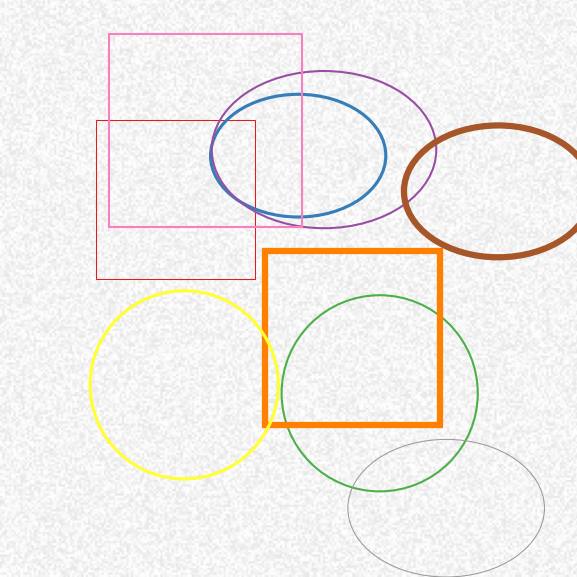[{"shape": "square", "thickness": 0.5, "radius": 0.69, "center": [0.305, 0.654]}, {"shape": "oval", "thickness": 1.5, "radius": 0.76, "center": [0.516, 0.73]}, {"shape": "circle", "thickness": 1, "radius": 0.85, "center": [0.657, 0.318]}, {"shape": "oval", "thickness": 1, "radius": 0.97, "center": [0.561, 0.74]}, {"shape": "square", "thickness": 3, "radius": 0.76, "center": [0.61, 0.414]}, {"shape": "circle", "thickness": 1.5, "radius": 0.81, "center": [0.319, 0.333]}, {"shape": "oval", "thickness": 3, "radius": 0.82, "center": [0.863, 0.668]}, {"shape": "square", "thickness": 1, "radius": 0.84, "center": [0.356, 0.773]}, {"shape": "oval", "thickness": 0.5, "radius": 0.85, "center": [0.773, 0.119]}]